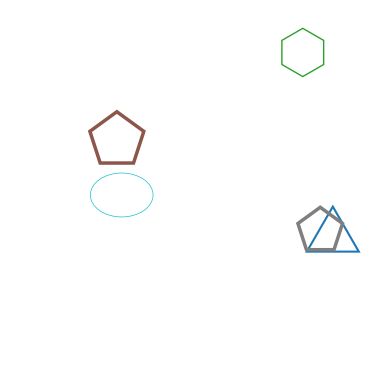[{"shape": "triangle", "thickness": 1.5, "radius": 0.39, "center": [0.864, 0.385]}, {"shape": "hexagon", "thickness": 1, "radius": 0.31, "center": [0.786, 0.864]}, {"shape": "pentagon", "thickness": 2.5, "radius": 0.37, "center": [0.304, 0.636]}, {"shape": "pentagon", "thickness": 2.5, "radius": 0.3, "center": [0.832, 0.401]}, {"shape": "oval", "thickness": 0.5, "radius": 0.41, "center": [0.316, 0.494]}]